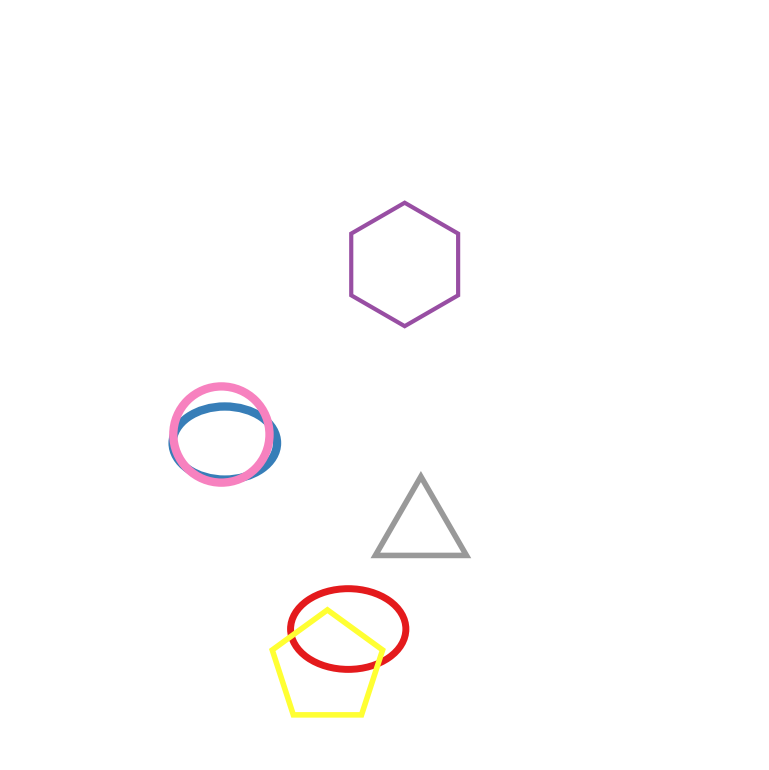[{"shape": "oval", "thickness": 2.5, "radius": 0.37, "center": [0.452, 0.183]}, {"shape": "oval", "thickness": 3, "radius": 0.34, "center": [0.292, 0.425]}, {"shape": "hexagon", "thickness": 1.5, "radius": 0.4, "center": [0.526, 0.657]}, {"shape": "pentagon", "thickness": 2, "radius": 0.38, "center": [0.425, 0.133]}, {"shape": "circle", "thickness": 3, "radius": 0.31, "center": [0.288, 0.436]}, {"shape": "triangle", "thickness": 2, "radius": 0.34, "center": [0.547, 0.313]}]